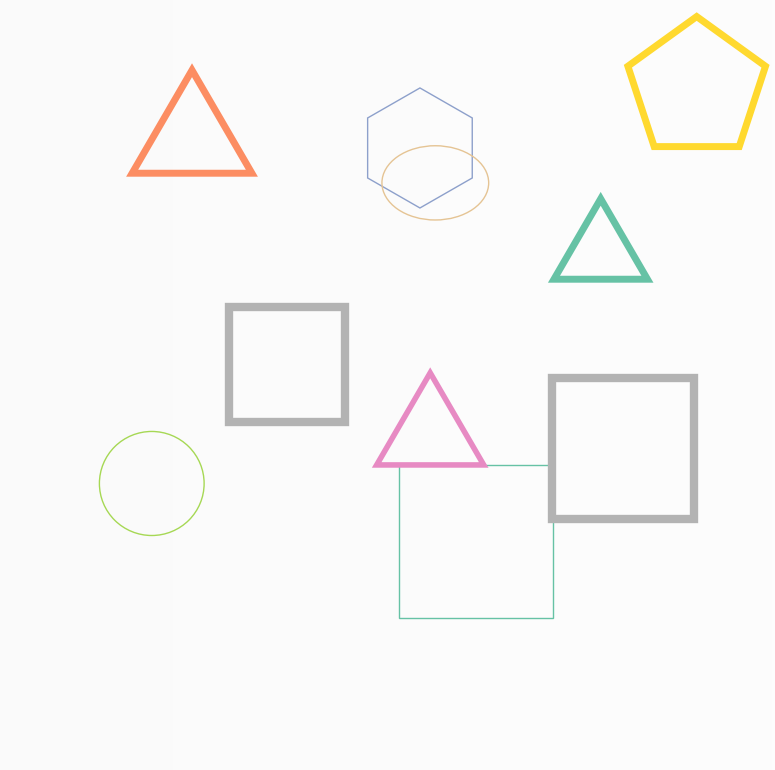[{"shape": "square", "thickness": 0.5, "radius": 0.5, "center": [0.614, 0.297]}, {"shape": "triangle", "thickness": 2.5, "radius": 0.35, "center": [0.775, 0.672]}, {"shape": "triangle", "thickness": 2.5, "radius": 0.45, "center": [0.248, 0.82]}, {"shape": "hexagon", "thickness": 0.5, "radius": 0.39, "center": [0.542, 0.808]}, {"shape": "triangle", "thickness": 2, "radius": 0.4, "center": [0.555, 0.436]}, {"shape": "circle", "thickness": 0.5, "radius": 0.34, "center": [0.196, 0.372]}, {"shape": "pentagon", "thickness": 2.5, "radius": 0.47, "center": [0.899, 0.885]}, {"shape": "oval", "thickness": 0.5, "radius": 0.34, "center": [0.562, 0.763]}, {"shape": "square", "thickness": 3, "radius": 0.46, "center": [0.804, 0.417]}, {"shape": "square", "thickness": 3, "radius": 0.37, "center": [0.37, 0.527]}]